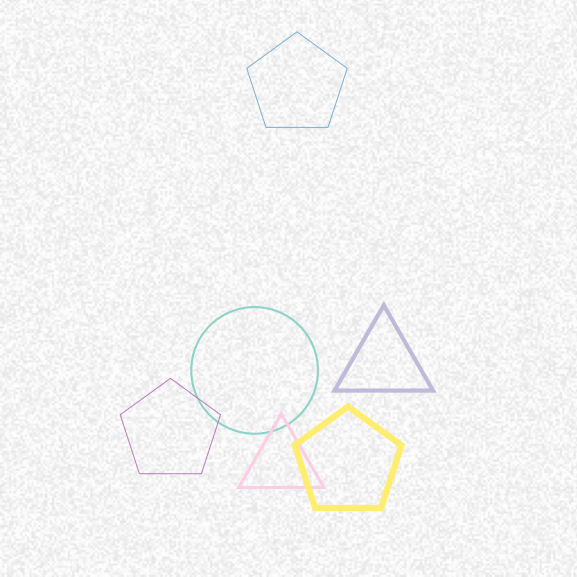[{"shape": "circle", "thickness": 1, "radius": 0.55, "center": [0.441, 0.358]}, {"shape": "triangle", "thickness": 2, "radius": 0.49, "center": [0.665, 0.372]}, {"shape": "pentagon", "thickness": 0.5, "radius": 0.46, "center": [0.514, 0.852]}, {"shape": "triangle", "thickness": 1.5, "radius": 0.43, "center": [0.487, 0.198]}, {"shape": "pentagon", "thickness": 0.5, "radius": 0.46, "center": [0.295, 0.253]}, {"shape": "pentagon", "thickness": 3, "radius": 0.49, "center": [0.603, 0.198]}]